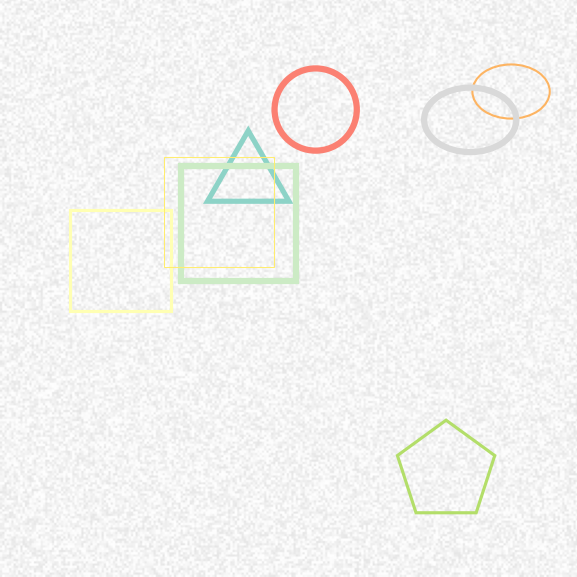[{"shape": "triangle", "thickness": 2.5, "radius": 0.41, "center": [0.43, 0.691]}, {"shape": "square", "thickness": 1.5, "radius": 0.44, "center": [0.208, 0.548]}, {"shape": "circle", "thickness": 3, "radius": 0.36, "center": [0.547, 0.809]}, {"shape": "oval", "thickness": 1, "radius": 0.33, "center": [0.885, 0.841]}, {"shape": "pentagon", "thickness": 1.5, "radius": 0.44, "center": [0.772, 0.183]}, {"shape": "oval", "thickness": 3, "radius": 0.4, "center": [0.814, 0.792]}, {"shape": "square", "thickness": 3, "radius": 0.5, "center": [0.413, 0.612]}, {"shape": "square", "thickness": 0.5, "radius": 0.48, "center": [0.38, 0.631]}]